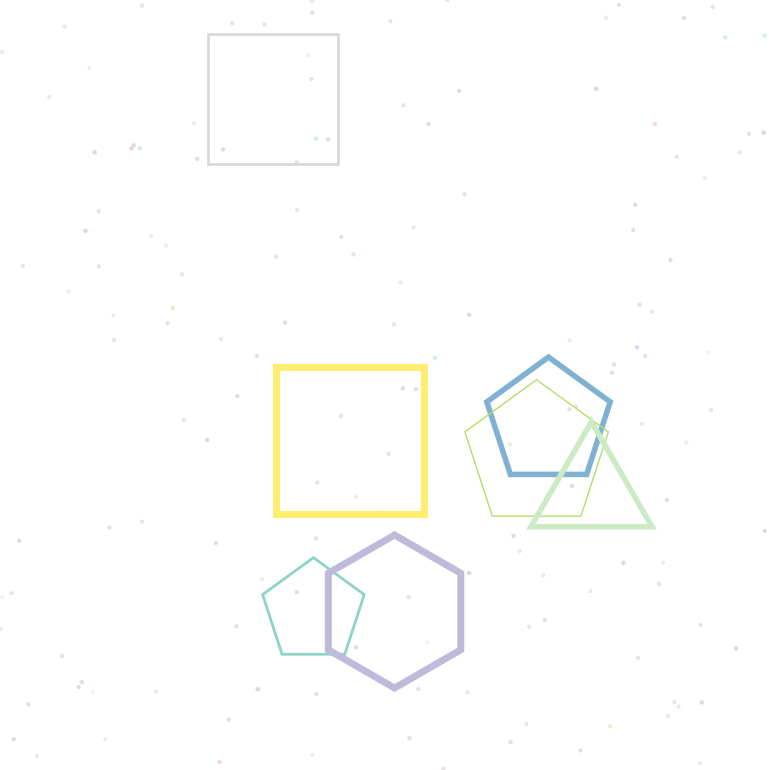[{"shape": "pentagon", "thickness": 1, "radius": 0.35, "center": [0.407, 0.206]}, {"shape": "hexagon", "thickness": 2.5, "radius": 0.5, "center": [0.512, 0.206]}, {"shape": "pentagon", "thickness": 2, "radius": 0.42, "center": [0.712, 0.452]}, {"shape": "pentagon", "thickness": 0.5, "radius": 0.49, "center": [0.697, 0.409]}, {"shape": "square", "thickness": 1, "radius": 0.42, "center": [0.355, 0.871]}, {"shape": "triangle", "thickness": 2, "radius": 0.45, "center": [0.768, 0.361]}, {"shape": "square", "thickness": 2.5, "radius": 0.48, "center": [0.455, 0.428]}]